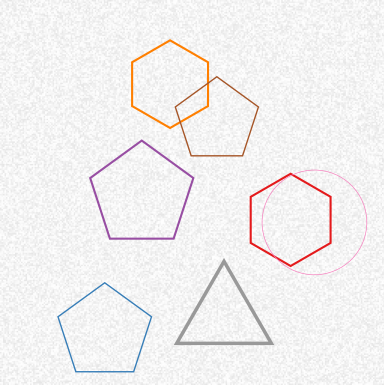[{"shape": "hexagon", "thickness": 1.5, "radius": 0.6, "center": [0.755, 0.429]}, {"shape": "pentagon", "thickness": 1, "radius": 0.64, "center": [0.272, 0.138]}, {"shape": "pentagon", "thickness": 1.5, "radius": 0.7, "center": [0.368, 0.494]}, {"shape": "hexagon", "thickness": 1.5, "radius": 0.57, "center": [0.442, 0.781]}, {"shape": "pentagon", "thickness": 1, "radius": 0.57, "center": [0.563, 0.687]}, {"shape": "circle", "thickness": 0.5, "radius": 0.68, "center": [0.817, 0.422]}, {"shape": "triangle", "thickness": 2.5, "radius": 0.71, "center": [0.582, 0.179]}]